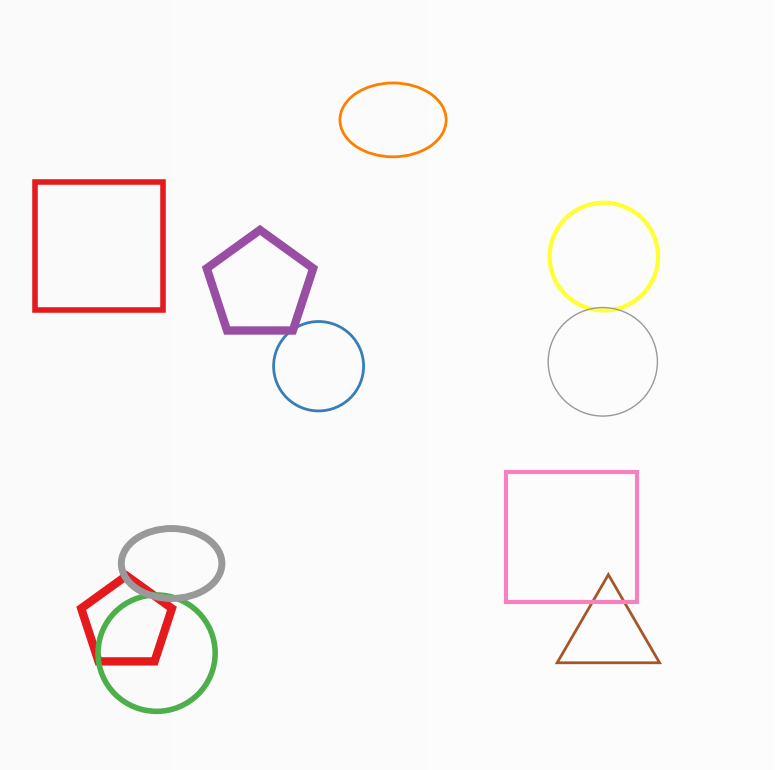[{"shape": "pentagon", "thickness": 3, "radius": 0.31, "center": [0.163, 0.191]}, {"shape": "square", "thickness": 2, "radius": 0.41, "center": [0.127, 0.681]}, {"shape": "circle", "thickness": 1, "radius": 0.29, "center": [0.411, 0.524]}, {"shape": "circle", "thickness": 2, "radius": 0.38, "center": [0.202, 0.152]}, {"shape": "pentagon", "thickness": 3, "radius": 0.36, "center": [0.335, 0.629]}, {"shape": "oval", "thickness": 1, "radius": 0.34, "center": [0.507, 0.844]}, {"shape": "circle", "thickness": 1.5, "radius": 0.35, "center": [0.779, 0.667]}, {"shape": "triangle", "thickness": 1, "radius": 0.38, "center": [0.785, 0.177]}, {"shape": "square", "thickness": 1.5, "radius": 0.42, "center": [0.737, 0.302]}, {"shape": "oval", "thickness": 2.5, "radius": 0.32, "center": [0.221, 0.268]}, {"shape": "circle", "thickness": 0.5, "radius": 0.35, "center": [0.778, 0.53]}]